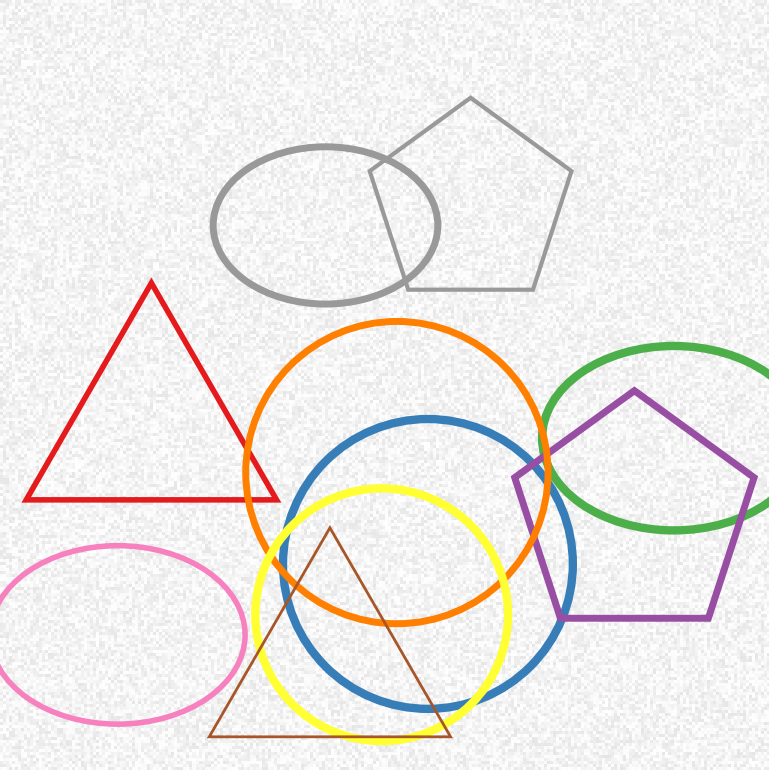[{"shape": "triangle", "thickness": 2, "radius": 0.94, "center": [0.197, 0.445]}, {"shape": "circle", "thickness": 3, "radius": 0.94, "center": [0.556, 0.268]}, {"shape": "oval", "thickness": 3, "radius": 0.86, "center": [0.875, 0.431]}, {"shape": "pentagon", "thickness": 2.5, "radius": 0.82, "center": [0.824, 0.329]}, {"shape": "circle", "thickness": 2.5, "radius": 0.98, "center": [0.515, 0.386]}, {"shape": "circle", "thickness": 3, "radius": 0.82, "center": [0.496, 0.202]}, {"shape": "triangle", "thickness": 1, "radius": 0.9, "center": [0.428, 0.134]}, {"shape": "oval", "thickness": 2, "radius": 0.83, "center": [0.153, 0.175]}, {"shape": "pentagon", "thickness": 1.5, "radius": 0.69, "center": [0.611, 0.735]}, {"shape": "oval", "thickness": 2.5, "radius": 0.73, "center": [0.423, 0.707]}]